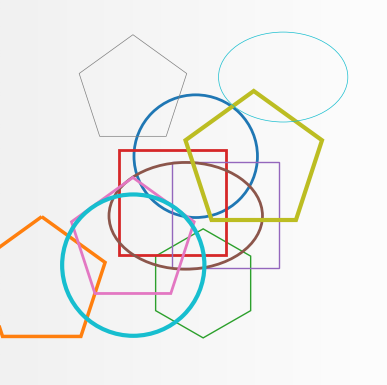[{"shape": "circle", "thickness": 2, "radius": 0.8, "center": [0.505, 0.594]}, {"shape": "pentagon", "thickness": 2.5, "radius": 0.86, "center": [0.108, 0.265]}, {"shape": "hexagon", "thickness": 1, "radius": 0.71, "center": [0.524, 0.264]}, {"shape": "square", "thickness": 2, "radius": 0.69, "center": [0.445, 0.474]}, {"shape": "square", "thickness": 1, "radius": 0.69, "center": [0.582, 0.442]}, {"shape": "oval", "thickness": 2, "radius": 0.99, "center": [0.479, 0.439]}, {"shape": "pentagon", "thickness": 2, "radius": 0.83, "center": [0.343, 0.372]}, {"shape": "pentagon", "thickness": 0.5, "radius": 0.73, "center": [0.343, 0.764]}, {"shape": "pentagon", "thickness": 3, "radius": 0.93, "center": [0.655, 0.578]}, {"shape": "circle", "thickness": 3, "radius": 0.92, "center": [0.344, 0.311]}, {"shape": "oval", "thickness": 0.5, "radius": 0.83, "center": [0.731, 0.8]}]